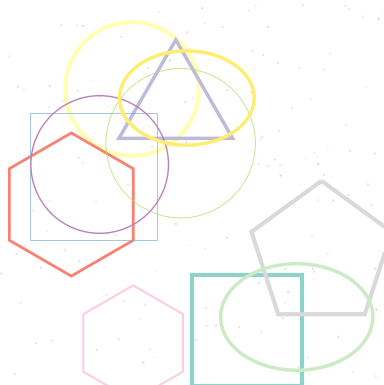[{"shape": "square", "thickness": 3, "radius": 0.72, "center": [0.642, 0.142]}, {"shape": "circle", "thickness": 3, "radius": 0.87, "center": [0.343, 0.769]}, {"shape": "triangle", "thickness": 2.5, "radius": 0.85, "center": [0.457, 0.726]}, {"shape": "hexagon", "thickness": 2, "radius": 0.93, "center": [0.185, 0.469]}, {"shape": "square", "thickness": 0.5, "radius": 0.82, "center": [0.244, 0.543]}, {"shape": "circle", "thickness": 0.5, "radius": 0.97, "center": [0.469, 0.628]}, {"shape": "hexagon", "thickness": 1.5, "radius": 0.75, "center": [0.346, 0.109]}, {"shape": "pentagon", "thickness": 3, "radius": 0.96, "center": [0.835, 0.339]}, {"shape": "circle", "thickness": 1, "radius": 0.89, "center": [0.259, 0.573]}, {"shape": "oval", "thickness": 2.5, "radius": 0.99, "center": [0.771, 0.177]}, {"shape": "oval", "thickness": 2.5, "radius": 0.87, "center": [0.485, 0.745]}]